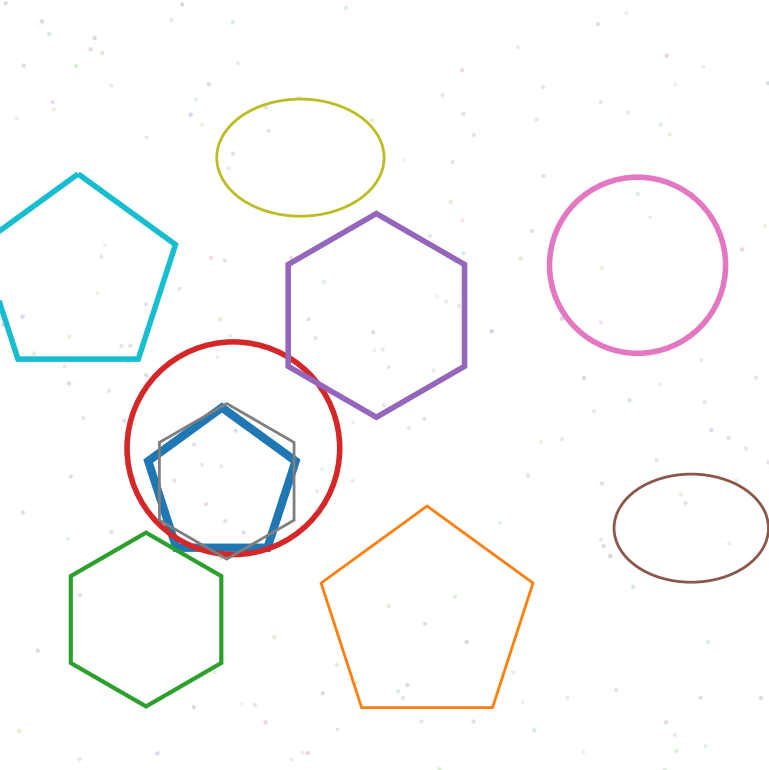[{"shape": "pentagon", "thickness": 3, "radius": 0.5, "center": [0.288, 0.37]}, {"shape": "pentagon", "thickness": 1, "radius": 0.72, "center": [0.555, 0.198]}, {"shape": "hexagon", "thickness": 1.5, "radius": 0.56, "center": [0.19, 0.195]}, {"shape": "circle", "thickness": 2, "radius": 0.69, "center": [0.303, 0.418]}, {"shape": "hexagon", "thickness": 2, "radius": 0.66, "center": [0.489, 0.59]}, {"shape": "oval", "thickness": 1, "radius": 0.5, "center": [0.898, 0.314]}, {"shape": "circle", "thickness": 2, "radius": 0.57, "center": [0.828, 0.656]}, {"shape": "hexagon", "thickness": 1, "radius": 0.5, "center": [0.294, 0.375]}, {"shape": "oval", "thickness": 1, "radius": 0.54, "center": [0.39, 0.795]}, {"shape": "pentagon", "thickness": 2, "radius": 0.66, "center": [0.101, 0.641]}]